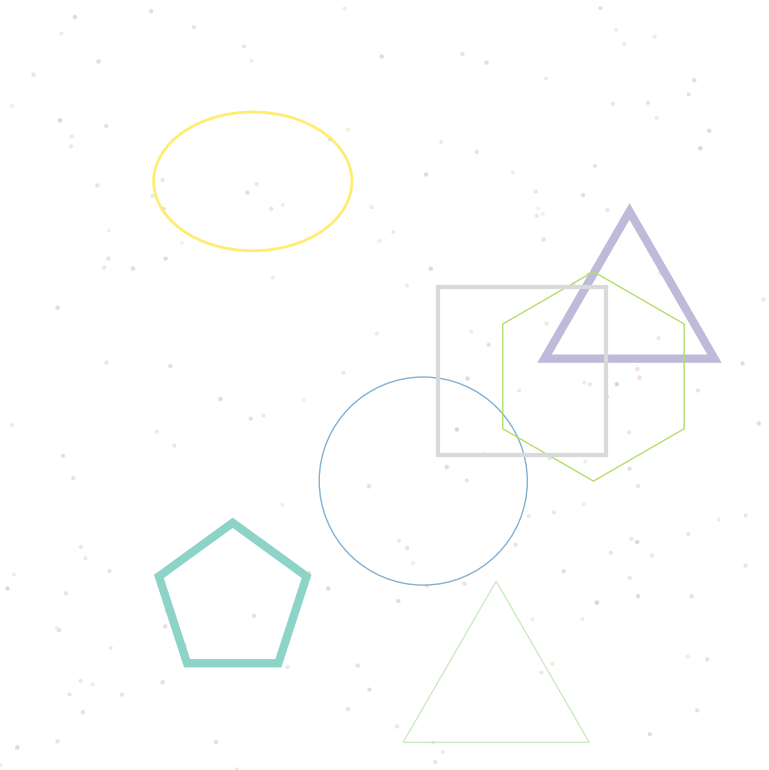[{"shape": "pentagon", "thickness": 3, "radius": 0.5, "center": [0.302, 0.22]}, {"shape": "triangle", "thickness": 3, "radius": 0.64, "center": [0.818, 0.598]}, {"shape": "circle", "thickness": 0.5, "radius": 0.68, "center": [0.55, 0.375]}, {"shape": "hexagon", "thickness": 0.5, "radius": 0.68, "center": [0.771, 0.511]}, {"shape": "square", "thickness": 1.5, "radius": 0.55, "center": [0.678, 0.518]}, {"shape": "triangle", "thickness": 0.5, "radius": 0.7, "center": [0.644, 0.106]}, {"shape": "oval", "thickness": 1, "radius": 0.64, "center": [0.328, 0.764]}]